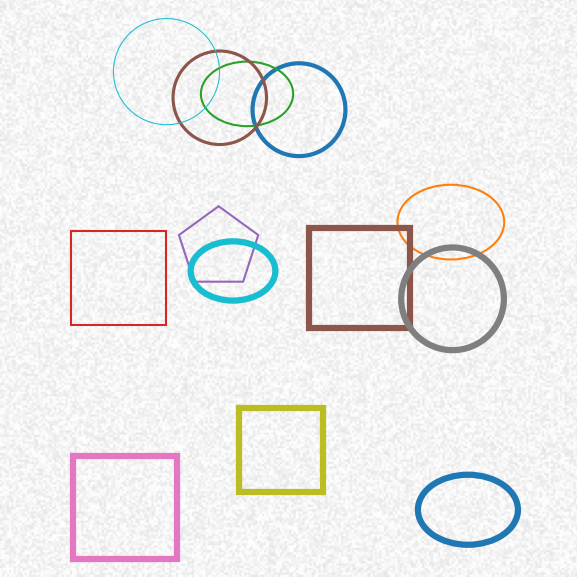[{"shape": "circle", "thickness": 2, "radius": 0.4, "center": [0.518, 0.809]}, {"shape": "oval", "thickness": 3, "radius": 0.43, "center": [0.81, 0.116]}, {"shape": "oval", "thickness": 1, "radius": 0.46, "center": [0.781, 0.615]}, {"shape": "oval", "thickness": 1, "radius": 0.4, "center": [0.428, 0.837]}, {"shape": "square", "thickness": 1, "radius": 0.41, "center": [0.206, 0.518]}, {"shape": "pentagon", "thickness": 1, "radius": 0.36, "center": [0.379, 0.57]}, {"shape": "circle", "thickness": 1.5, "radius": 0.4, "center": [0.381, 0.83]}, {"shape": "square", "thickness": 3, "radius": 0.44, "center": [0.623, 0.518]}, {"shape": "square", "thickness": 3, "radius": 0.45, "center": [0.217, 0.12]}, {"shape": "circle", "thickness": 3, "radius": 0.44, "center": [0.784, 0.482]}, {"shape": "square", "thickness": 3, "radius": 0.36, "center": [0.486, 0.219]}, {"shape": "oval", "thickness": 3, "radius": 0.37, "center": [0.403, 0.53]}, {"shape": "circle", "thickness": 0.5, "radius": 0.46, "center": [0.288, 0.875]}]